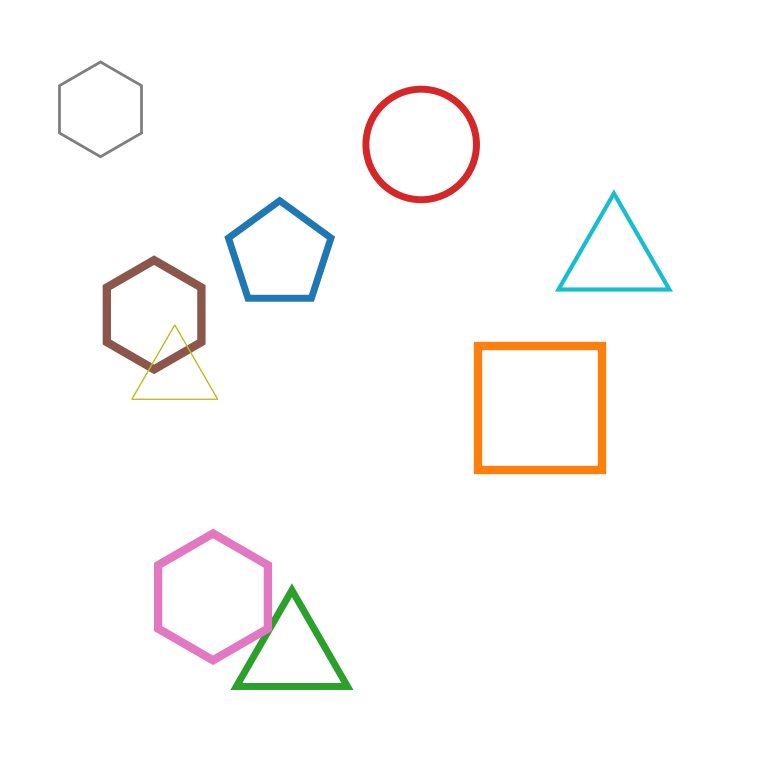[{"shape": "pentagon", "thickness": 2.5, "radius": 0.35, "center": [0.363, 0.669]}, {"shape": "square", "thickness": 3, "radius": 0.4, "center": [0.701, 0.47]}, {"shape": "triangle", "thickness": 2.5, "radius": 0.42, "center": [0.379, 0.15]}, {"shape": "circle", "thickness": 2.5, "radius": 0.36, "center": [0.547, 0.812]}, {"shape": "hexagon", "thickness": 3, "radius": 0.35, "center": [0.2, 0.591]}, {"shape": "hexagon", "thickness": 3, "radius": 0.41, "center": [0.277, 0.225]}, {"shape": "hexagon", "thickness": 1, "radius": 0.31, "center": [0.131, 0.858]}, {"shape": "triangle", "thickness": 0.5, "radius": 0.32, "center": [0.227, 0.514]}, {"shape": "triangle", "thickness": 1.5, "radius": 0.42, "center": [0.797, 0.666]}]